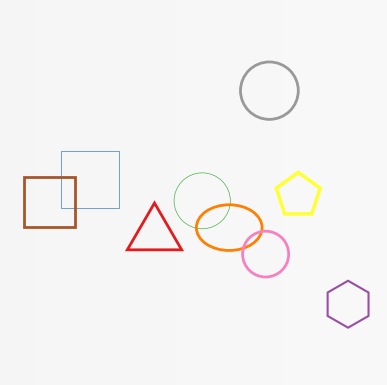[{"shape": "triangle", "thickness": 2, "radius": 0.41, "center": [0.399, 0.392]}, {"shape": "square", "thickness": 0.5, "radius": 0.37, "center": [0.233, 0.534]}, {"shape": "circle", "thickness": 0.5, "radius": 0.36, "center": [0.522, 0.478]}, {"shape": "hexagon", "thickness": 1.5, "radius": 0.3, "center": [0.898, 0.21]}, {"shape": "oval", "thickness": 2, "radius": 0.42, "center": [0.592, 0.409]}, {"shape": "pentagon", "thickness": 2.5, "radius": 0.3, "center": [0.77, 0.493]}, {"shape": "square", "thickness": 2, "radius": 0.33, "center": [0.127, 0.475]}, {"shape": "circle", "thickness": 2, "radius": 0.3, "center": [0.685, 0.34]}, {"shape": "circle", "thickness": 2, "radius": 0.37, "center": [0.695, 0.765]}]